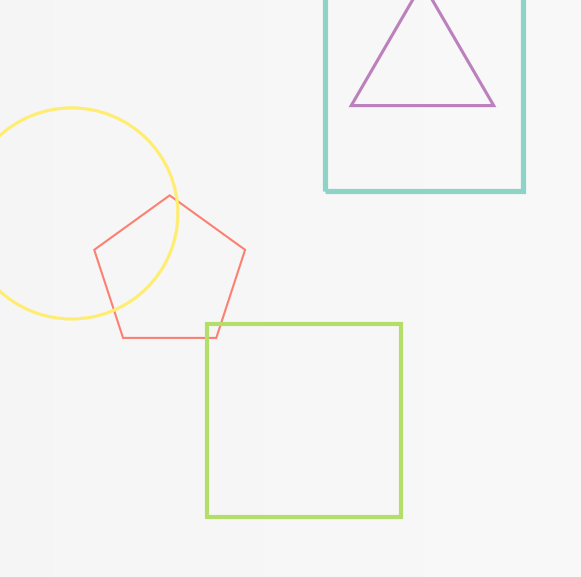[{"shape": "square", "thickness": 2.5, "radius": 0.86, "center": [0.729, 0.839]}, {"shape": "pentagon", "thickness": 1, "radius": 0.68, "center": [0.292, 0.524]}, {"shape": "square", "thickness": 2, "radius": 0.84, "center": [0.523, 0.272]}, {"shape": "triangle", "thickness": 1.5, "radius": 0.71, "center": [0.727, 0.887]}, {"shape": "circle", "thickness": 1.5, "radius": 0.91, "center": [0.123, 0.63]}]